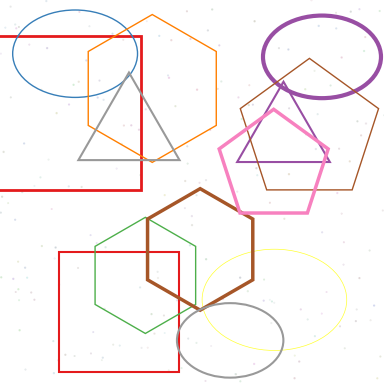[{"shape": "square", "thickness": 1.5, "radius": 0.78, "center": [0.309, 0.189]}, {"shape": "square", "thickness": 2, "radius": 1.0, "center": [0.167, 0.707]}, {"shape": "oval", "thickness": 1, "radius": 0.81, "center": [0.195, 0.861]}, {"shape": "hexagon", "thickness": 1, "radius": 0.75, "center": [0.378, 0.285]}, {"shape": "triangle", "thickness": 1.5, "radius": 0.7, "center": [0.736, 0.649]}, {"shape": "oval", "thickness": 3, "radius": 0.77, "center": [0.836, 0.852]}, {"shape": "hexagon", "thickness": 1, "radius": 0.96, "center": [0.395, 0.77]}, {"shape": "oval", "thickness": 0.5, "radius": 0.94, "center": [0.713, 0.221]}, {"shape": "hexagon", "thickness": 2.5, "radius": 0.79, "center": [0.52, 0.352]}, {"shape": "pentagon", "thickness": 1, "radius": 0.94, "center": [0.804, 0.66]}, {"shape": "pentagon", "thickness": 2.5, "radius": 0.74, "center": [0.711, 0.567]}, {"shape": "triangle", "thickness": 1.5, "radius": 0.76, "center": [0.335, 0.66]}, {"shape": "oval", "thickness": 1.5, "radius": 0.69, "center": [0.598, 0.116]}]